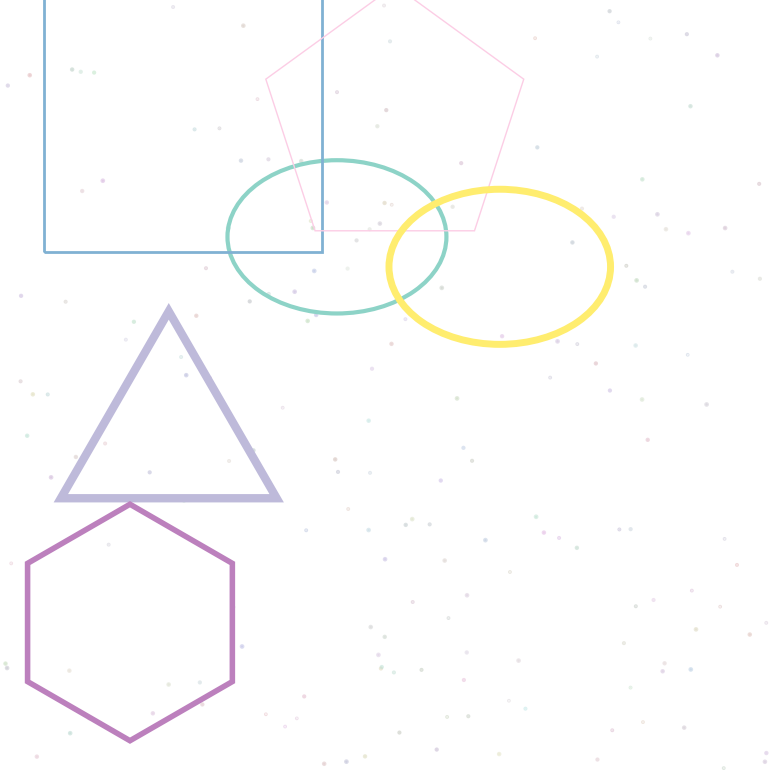[{"shape": "oval", "thickness": 1.5, "radius": 0.71, "center": [0.438, 0.692]}, {"shape": "triangle", "thickness": 3, "radius": 0.81, "center": [0.219, 0.434]}, {"shape": "square", "thickness": 1, "radius": 0.9, "center": [0.237, 0.853]}, {"shape": "pentagon", "thickness": 0.5, "radius": 0.88, "center": [0.513, 0.843]}, {"shape": "hexagon", "thickness": 2, "radius": 0.77, "center": [0.169, 0.192]}, {"shape": "oval", "thickness": 2.5, "radius": 0.72, "center": [0.649, 0.653]}]